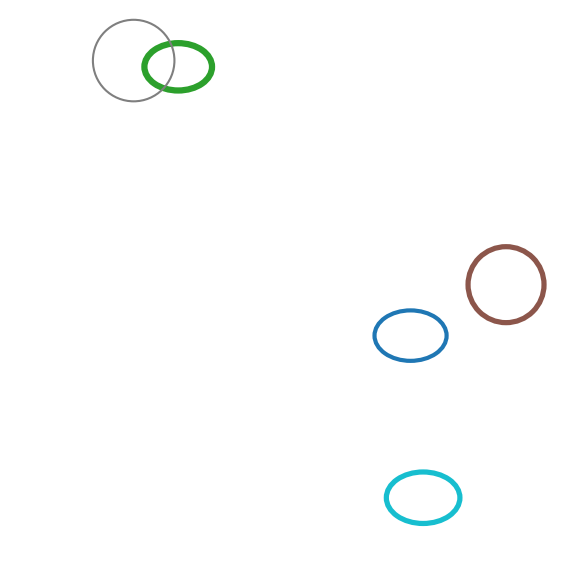[{"shape": "oval", "thickness": 2, "radius": 0.31, "center": [0.711, 0.418]}, {"shape": "oval", "thickness": 3, "radius": 0.29, "center": [0.309, 0.883]}, {"shape": "circle", "thickness": 2.5, "radius": 0.33, "center": [0.876, 0.506]}, {"shape": "circle", "thickness": 1, "radius": 0.35, "center": [0.231, 0.894]}, {"shape": "oval", "thickness": 2.5, "radius": 0.32, "center": [0.733, 0.137]}]